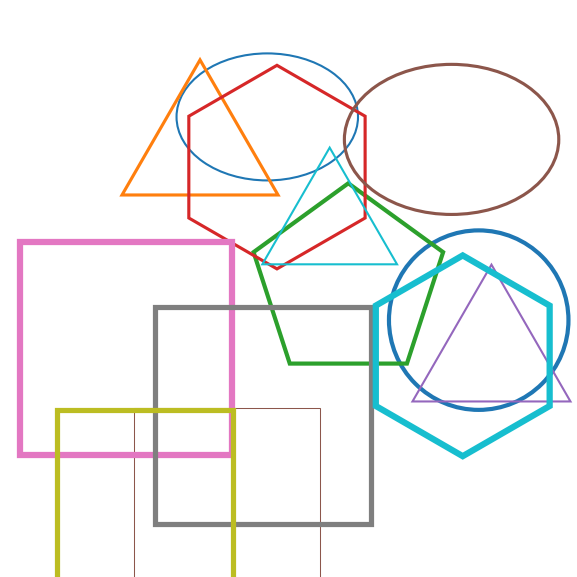[{"shape": "oval", "thickness": 1, "radius": 0.79, "center": [0.463, 0.797]}, {"shape": "circle", "thickness": 2, "radius": 0.78, "center": [0.829, 0.445]}, {"shape": "triangle", "thickness": 1.5, "radius": 0.78, "center": [0.346, 0.739]}, {"shape": "pentagon", "thickness": 2, "radius": 0.86, "center": [0.603, 0.509]}, {"shape": "hexagon", "thickness": 1.5, "radius": 0.88, "center": [0.48, 0.71]}, {"shape": "triangle", "thickness": 1, "radius": 0.79, "center": [0.851, 0.383]}, {"shape": "oval", "thickness": 1.5, "radius": 0.93, "center": [0.782, 0.758]}, {"shape": "square", "thickness": 0.5, "radius": 0.81, "center": [0.393, 0.131]}, {"shape": "square", "thickness": 3, "radius": 0.92, "center": [0.218, 0.396]}, {"shape": "square", "thickness": 2.5, "radius": 0.94, "center": [0.455, 0.279]}, {"shape": "square", "thickness": 2.5, "radius": 0.76, "center": [0.251, 0.136]}, {"shape": "hexagon", "thickness": 3, "radius": 0.87, "center": [0.801, 0.383]}, {"shape": "triangle", "thickness": 1, "radius": 0.67, "center": [0.571, 0.609]}]